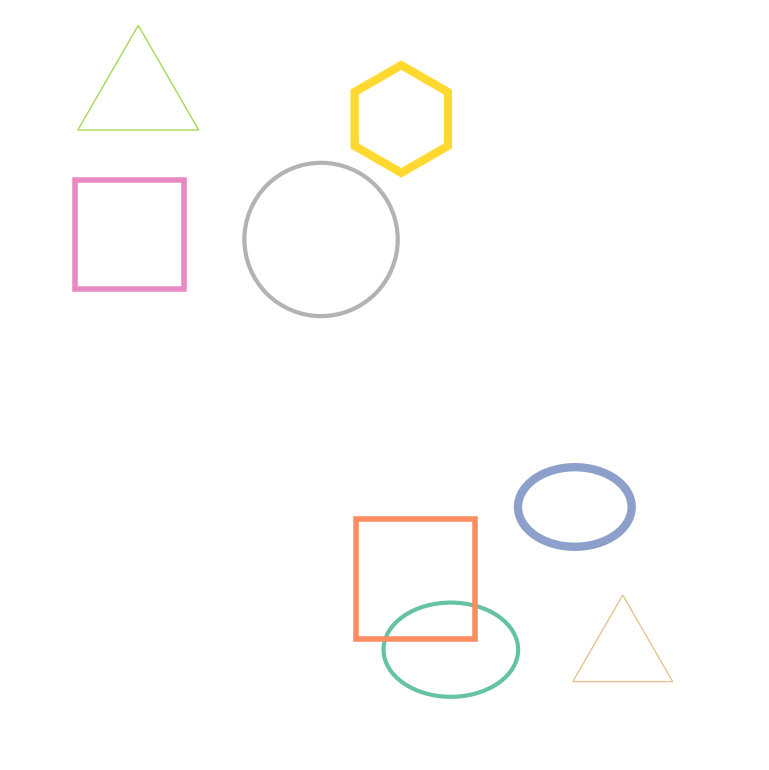[{"shape": "oval", "thickness": 1.5, "radius": 0.44, "center": [0.586, 0.156]}, {"shape": "square", "thickness": 2, "radius": 0.39, "center": [0.54, 0.248]}, {"shape": "oval", "thickness": 3, "radius": 0.37, "center": [0.747, 0.342]}, {"shape": "square", "thickness": 2, "radius": 0.35, "center": [0.168, 0.695]}, {"shape": "triangle", "thickness": 0.5, "radius": 0.45, "center": [0.18, 0.876]}, {"shape": "hexagon", "thickness": 3, "radius": 0.35, "center": [0.521, 0.845]}, {"shape": "triangle", "thickness": 0.5, "radius": 0.37, "center": [0.809, 0.152]}, {"shape": "circle", "thickness": 1.5, "radius": 0.5, "center": [0.417, 0.689]}]